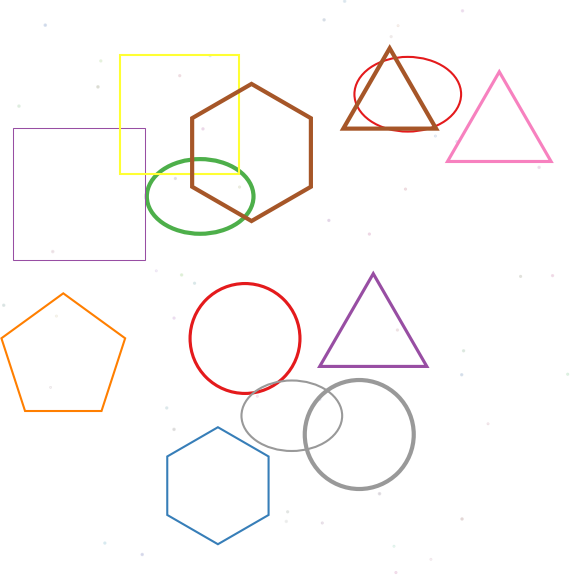[{"shape": "oval", "thickness": 1, "radius": 0.46, "center": [0.706, 0.836]}, {"shape": "circle", "thickness": 1.5, "radius": 0.48, "center": [0.424, 0.413]}, {"shape": "hexagon", "thickness": 1, "radius": 0.51, "center": [0.377, 0.158]}, {"shape": "oval", "thickness": 2, "radius": 0.46, "center": [0.347, 0.659]}, {"shape": "square", "thickness": 0.5, "radius": 0.57, "center": [0.136, 0.664]}, {"shape": "triangle", "thickness": 1.5, "radius": 0.54, "center": [0.646, 0.418]}, {"shape": "pentagon", "thickness": 1, "radius": 0.56, "center": [0.11, 0.379]}, {"shape": "square", "thickness": 1, "radius": 0.52, "center": [0.31, 0.801]}, {"shape": "hexagon", "thickness": 2, "radius": 0.59, "center": [0.436, 0.735]}, {"shape": "triangle", "thickness": 2, "radius": 0.46, "center": [0.675, 0.823]}, {"shape": "triangle", "thickness": 1.5, "radius": 0.52, "center": [0.865, 0.771]}, {"shape": "circle", "thickness": 2, "radius": 0.47, "center": [0.622, 0.247]}, {"shape": "oval", "thickness": 1, "radius": 0.44, "center": [0.505, 0.279]}]